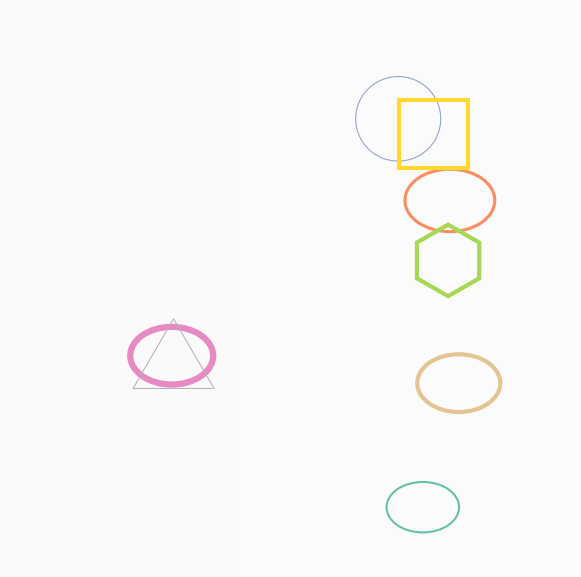[{"shape": "oval", "thickness": 1, "radius": 0.31, "center": [0.727, 0.121]}, {"shape": "oval", "thickness": 1.5, "radius": 0.39, "center": [0.774, 0.652]}, {"shape": "circle", "thickness": 0.5, "radius": 0.37, "center": [0.685, 0.793]}, {"shape": "oval", "thickness": 3, "radius": 0.36, "center": [0.295, 0.383]}, {"shape": "hexagon", "thickness": 2, "radius": 0.31, "center": [0.771, 0.548]}, {"shape": "square", "thickness": 2, "radius": 0.3, "center": [0.746, 0.767]}, {"shape": "oval", "thickness": 2, "radius": 0.36, "center": [0.789, 0.336]}, {"shape": "triangle", "thickness": 0.5, "radius": 0.4, "center": [0.299, 0.367]}]